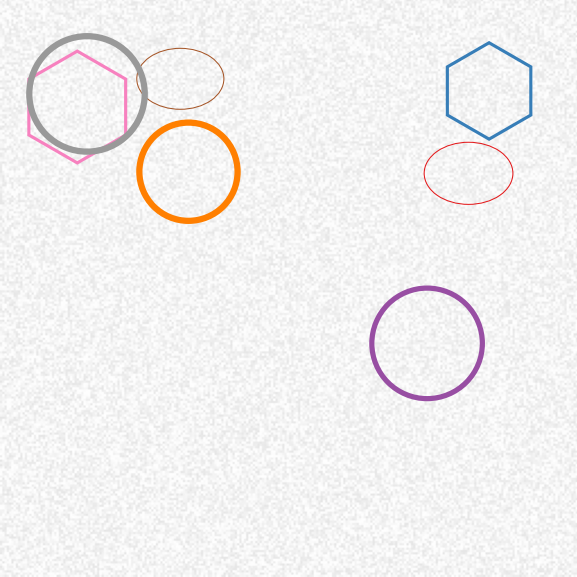[{"shape": "oval", "thickness": 0.5, "radius": 0.38, "center": [0.811, 0.699]}, {"shape": "hexagon", "thickness": 1.5, "radius": 0.42, "center": [0.847, 0.842]}, {"shape": "circle", "thickness": 2.5, "radius": 0.48, "center": [0.74, 0.405]}, {"shape": "circle", "thickness": 3, "radius": 0.43, "center": [0.326, 0.702]}, {"shape": "oval", "thickness": 0.5, "radius": 0.38, "center": [0.312, 0.863]}, {"shape": "hexagon", "thickness": 1.5, "radius": 0.48, "center": [0.134, 0.814]}, {"shape": "circle", "thickness": 3, "radius": 0.5, "center": [0.151, 0.837]}]